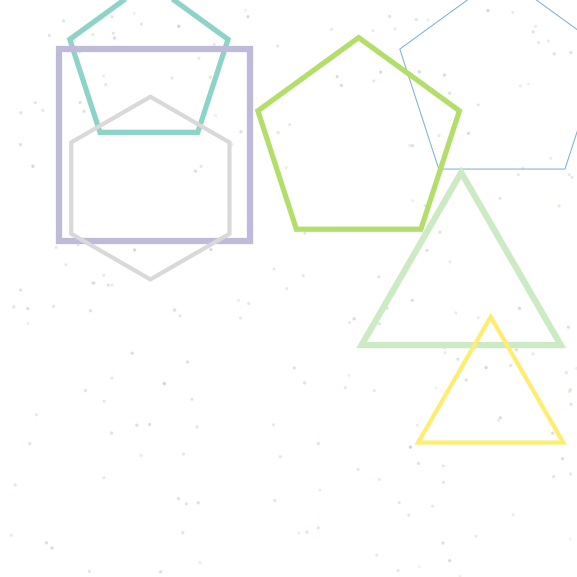[{"shape": "pentagon", "thickness": 2.5, "radius": 0.72, "center": [0.258, 0.886]}, {"shape": "square", "thickness": 3, "radius": 0.83, "center": [0.267, 0.748]}, {"shape": "pentagon", "thickness": 0.5, "radius": 0.93, "center": [0.869, 0.857]}, {"shape": "pentagon", "thickness": 2.5, "radius": 0.92, "center": [0.621, 0.751]}, {"shape": "hexagon", "thickness": 2, "radius": 0.79, "center": [0.26, 0.673]}, {"shape": "triangle", "thickness": 3, "radius": 1.0, "center": [0.799, 0.501]}, {"shape": "triangle", "thickness": 2, "radius": 0.73, "center": [0.85, 0.305]}]